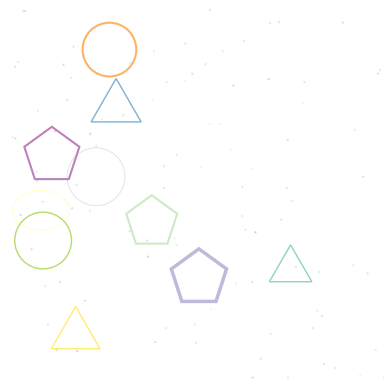[{"shape": "triangle", "thickness": 1, "radius": 0.32, "center": [0.755, 0.3]}, {"shape": "oval", "thickness": 0.5, "radius": 0.37, "center": [0.107, 0.454]}, {"shape": "pentagon", "thickness": 2.5, "radius": 0.38, "center": [0.517, 0.278]}, {"shape": "triangle", "thickness": 1, "radius": 0.38, "center": [0.302, 0.721]}, {"shape": "circle", "thickness": 1.5, "radius": 0.35, "center": [0.284, 0.871]}, {"shape": "circle", "thickness": 1, "radius": 0.37, "center": [0.112, 0.375]}, {"shape": "circle", "thickness": 0.5, "radius": 0.38, "center": [0.249, 0.541]}, {"shape": "pentagon", "thickness": 1.5, "radius": 0.38, "center": [0.135, 0.596]}, {"shape": "pentagon", "thickness": 1.5, "radius": 0.35, "center": [0.394, 0.423]}, {"shape": "triangle", "thickness": 1, "radius": 0.37, "center": [0.197, 0.131]}]